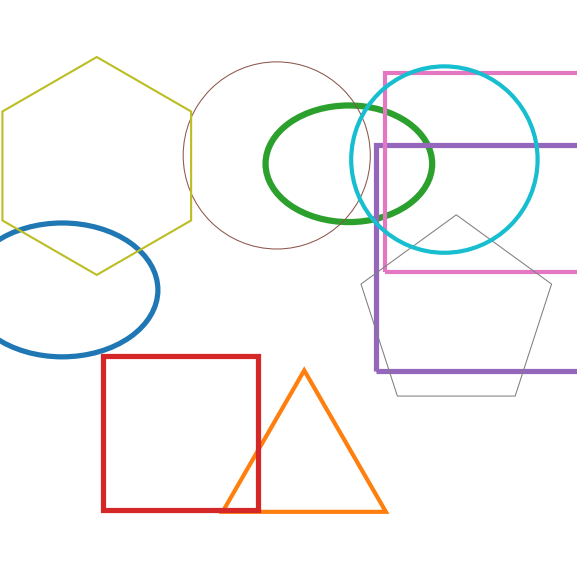[{"shape": "oval", "thickness": 2.5, "radius": 0.83, "center": [0.108, 0.497]}, {"shape": "triangle", "thickness": 2, "radius": 0.82, "center": [0.527, 0.194]}, {"shape": "oval", "thickness": 3, "radius": 0.72, "center": [0.604, 0.716]}, {"shape": "square", "thickness": 2.5, "radius": 0.67, "center": [0.313, 0.249]}, {"shape": "square", "thickness": 2.5, "radius": 0.98, "center": [0.846, 0.552]}, {"shape": "circle", "thickness": 0.5, "radius": 0.81, "center": [0.479, 0.73]}, {"shape": "square", "thickness": 2, "radius": 0.86, "center": [0.839, 0.701]}, {"shape": "pentagon", "thickness": 0.5, "radius": 0.87, "center": [0.79, 0.454]}, {"shape": "hexagon", "thickness": 1, "radius": 0.94, "center": [0.168, 0.712]}, {"shape": "circle", "thickness": 2, "radius": 0.81, "center": [0.77, 0.723]}]